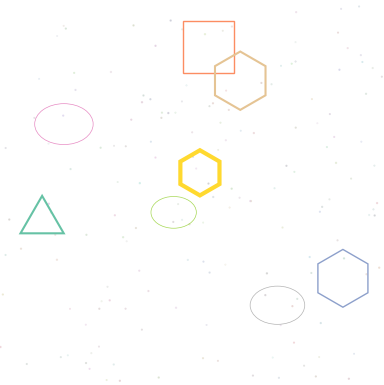[{"shape": "triangle", "thickness": 1.5, "radius": 0.32, "center": [0.109, 0.426]}, {"shape": "square", "thickness": 1, "radius": 0.34, "center": [0.542, 0.877]}, {"shape": "hexagon", "thickness": 1, "radius": 0.38, "center": [0.891, 0.277]}, {"shape": "oval", "thickness": 0.5, "radius": 0.38, "center": [0.166, 0.678]}, {"shape": "oval", "thickness": 0.5, "radius": 0.29, "center": [0.451, 0.448]}, {"shape": "hexagon", "thickness": 3, "radius": 0.29, "center": [0.519, 0.551]}, {"shape": "hexagon", "thickness": 1.5, "radius": 0.38, "center": [0.624, 0.79]}, {"shape": "oval", "thickness": 0.5, "radius": 0.35, "center": [0.721, 0.207]}]